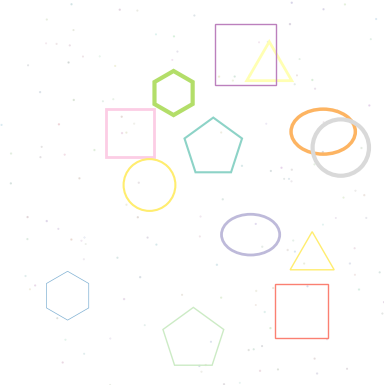[{"shape": "pentagon", "thickness": 1.5, "radius": 0.39, "center": [0.554, 0.616]}, {"shape": "triangle", "thickness": 2, "radius": 0.34, "center": [0.699, 0.824]}, {"shape": "oval", "thickness": 2, "radius": 0.38, "center": [0.651, 0.391]}, {"shape": "square", "thickness": 1, "radius": 0.35, "center": [0.782, 0.192]}, {"shape": "hexagon", "thickness": 0.5, "radius": 0.32, "center": [0.176, 0.232]}, {"shape": "oval", "thickness": 2.5, "radius": 0.42, "center": [0.839, 0.658]}, {"shape": "hexagon", "thickness": 3, "radius": 0.29, "center": [0.451, 0.758]}, {"shape": "square", "thickness": 2, "radius": 0.31, "center": [0.337, 0.654]}, {"shape": "circle", "thickness": 3, "radius": 0.37, "center": [0.885, 0.617]}, {"shape": "square", "thickness": 1, "radius": 0.39, "center": [0.637, 0.858]}, {"shape": "pentagon", "thickness": 1, "radius": 0.41, "center": [0.502, 0.119]}, {"shape": "triangle", "thickness": 1, "radius": 0.33, "center": [0.811, 0.332]}, {"shape": "circle", "thickness": 1.5, "radius": 0.34, "center": [0.388, 0.519]}]